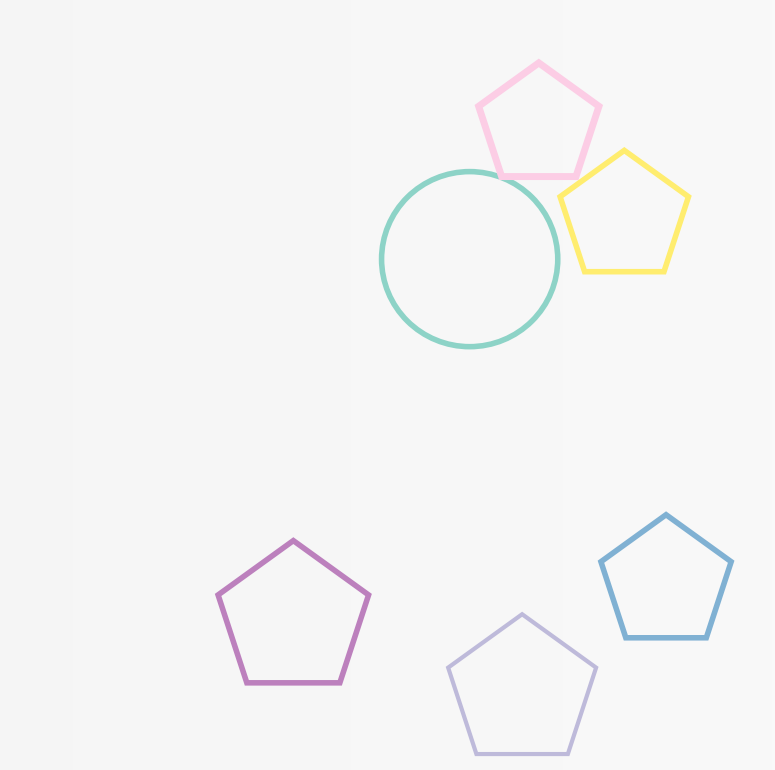[{"shape": "circle", "thickness": 2, "radius": 0.57, "center": [0.606, 0.663]}, {"shape": "pentagon", "thickness": 1.5, "radius": 0.5, "center": [0.674, 0.102]}, {"shape": "pentagon", "thickness": 2, "radius": 0.44, "center": [0.859, 0.243]}, {"shape": "pentagon", "thickness": 2.5, "radius": 0.41, "center": [0.695, 0.837]}, {"shape": "pentagon", "thickness": 2, "radius": 0.51, "center": [0.379, 0.196]}, {"shape": "pentagon", "thickness": 2, "radius": 0.44, "center": [0.806, 0.718]}]